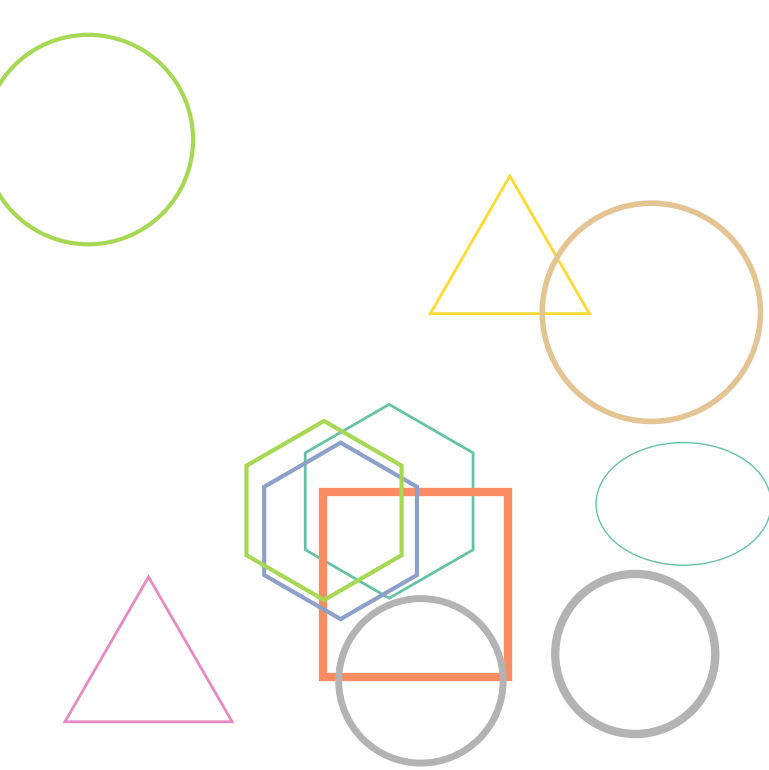[{"shape": "hexagon", "thickness": 1, "radius": 0.63, "center": [0.505, 0.349]}, {"shape": "oval", "thickness": 0.5, "radius": 0.57, "center": [0.888, 0.346]}, {"shape": "square", "thickness": 3, "radius": 0.6, "center": [0.539, 0.241]}, {"shape": "hexagon", "thickness": 1.5, "radius": 0.57, "center": [0.442, 0.311]}, {"shape": "triangle", "thickness": 1, "radius": 0.63, "center": [0.193, 0.125]}, {"shape": "circle", "thickness": 1.5, "radius": 0.68, "center": [0.115, 0.819]}, {"shape": "hexagon", "thickness": 1.5, "radius": 0.58, "center": [0.421, 0.337]}, {"shape": "triangle", "thickness": 1, "radius": 0.6, "center": [0.662, 0.652]}, {"shape": "circle", "thickness": 2, "radius": 0.71, "center": [0.846, 0.594]}, {"shape": "circle", "thickness": 3, "radius": 0.52, "center": [0.825, 0.151]}, {"shape": "circle", "thickness": 2.5, "radius": 0.53, "center": [0.547, 0.116]}]